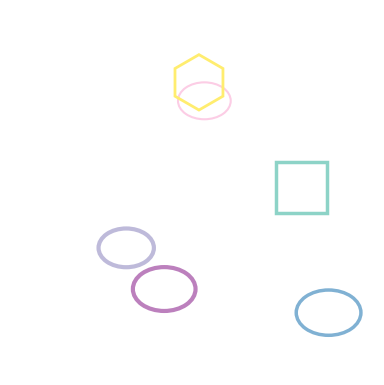[{"shape": "square", "thickness": 2.5, "radius": 0.33, "center": [0.784, 0.514]}, {"shape": "oval", "thickness": 3, "radius": 0.36, "center": [0.328, 0.356]}, {"shape": "oval", "thickness": 2.5, "radius": 0.42, "center": [0.853, 0.188]}, {"shape": "oval", "thickness": 1.5, "radius": 0.34, "center": [0.531, 0.738]}, {"shape": "oval", "thickness": 3, "radius": 0.41, "center": [0.427, 0.249]}, {"shape": "hexagon", "thickness": 2, "radius": 0.36, "center": [0.517, 0.786]}]